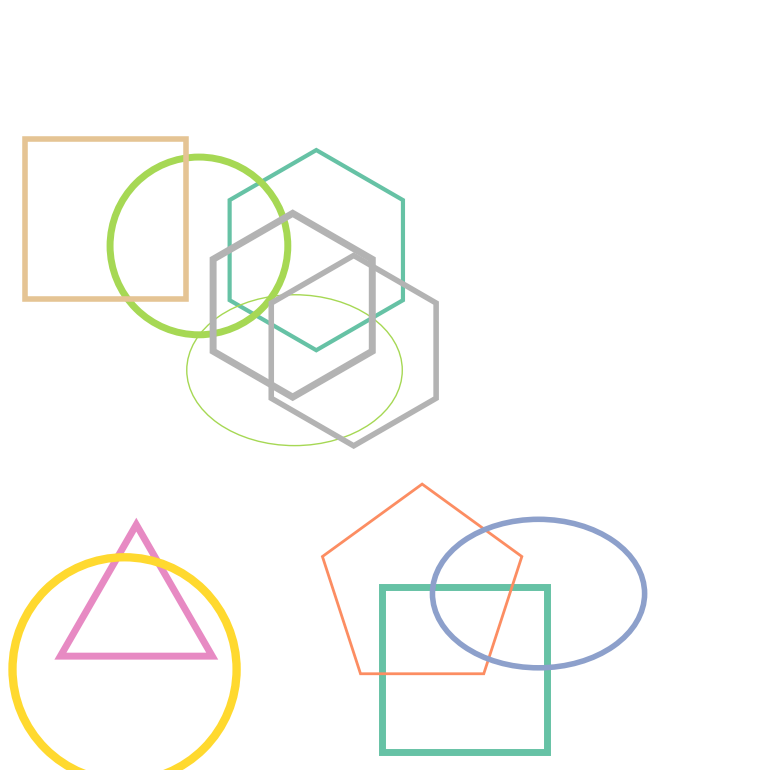[{"shape": "hexagon", "thickness": 1.5, "radius": 0.65, "center": [0.411, 0.675]}, {"shape": "square", "thickness": 2.5, "radius": 0.53, "center": [0.604, 0.131]}, {"shape": "pentagon", "thickness": 1, "radius": 0.68, "center": [0.548, 0.235]}, {"shape": "oval", "thickness": 2, "radius": 0.69, "center": [0.699, 0.229]}, {"shape": "triangle", "thickness": 2.5, "radius": 0.57, "center": [0.177, 0.205]}, {"shape": "circle", "thickness": 2.5, "radius": 0.58, "center": [0.258, 0.681]}, {"shape": "oval", "thickness": 0.5, "radius": 0.7, "center": [0.382, 0.519]}, {"shape": "circle", "thickness": 3, "radius": 0.73, "center": [0.162, 0.131]}, {"shape": "square", "thickness": 2, "radius": 0.52, "center": [0.137, 0.716]}, {"shape": "hexagon", "thickness": 2.5, "radius": 0.6, "center": [0.38, 0.604]}, {"shape": "hexagon", "thickness": 2, "radius": 0.62, "center": [0.459, 0.545]}]